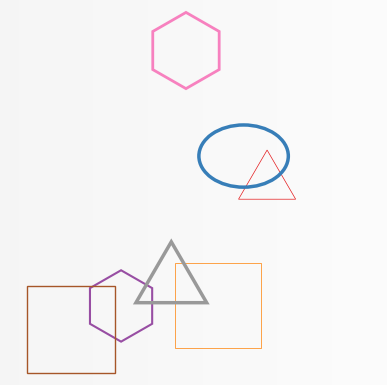[{"shape": "triangle", "thickness": 0.5, "radius": 0.43, "center": [0.689, 0.525]}, {"shape": "oval", "thickness": 2.5, "radius": 0.58, "center": [0.629, 0.595]}, {"shape": "hexagon", "thickness": 1.5, "radius": 0.46, "center": [0.312, 0.205]}, {"shape": "square", "thickness": 0.5, "radius": 0.55, "center": [0.562, 0.206]}, {"shape": "square", "thickness": 1, "radius": 0.57, "center": [0.183, 0.144]}, {"shape": "hexagon", "thickness": 2, "radius": 0.49, "center": [0.48, 0.869]}, {"shape": "triangle", "thickness": 2.5, "radius": 0.53, "center": [0.442, 0.266]}]